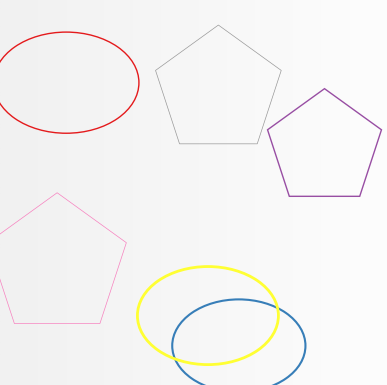[{"shape": "oval", "thickness": 1, "radius": 0.94, "center": [0.171, 0.785]}, {"shape": "oval", "thickness": 1.5, "radius": 0.86, "center": [0.616, 0.102]}, {"shape": "pentagon", "thickness": 1, "radius": 0.77, "center": [0.837, 0.615]}, {"shape": "oval", "thickness": 2, "radius": 0.91, "center": [0.537, 0.18]}, {"shape": "pentagon", "thickness": 0.5, "radius": 0.94, "center": [0.147, 0.312]}, {"shape": "pentagon", "thickness": 0.5, "radius": 0.85, "center": [0.564, 0.764]}]